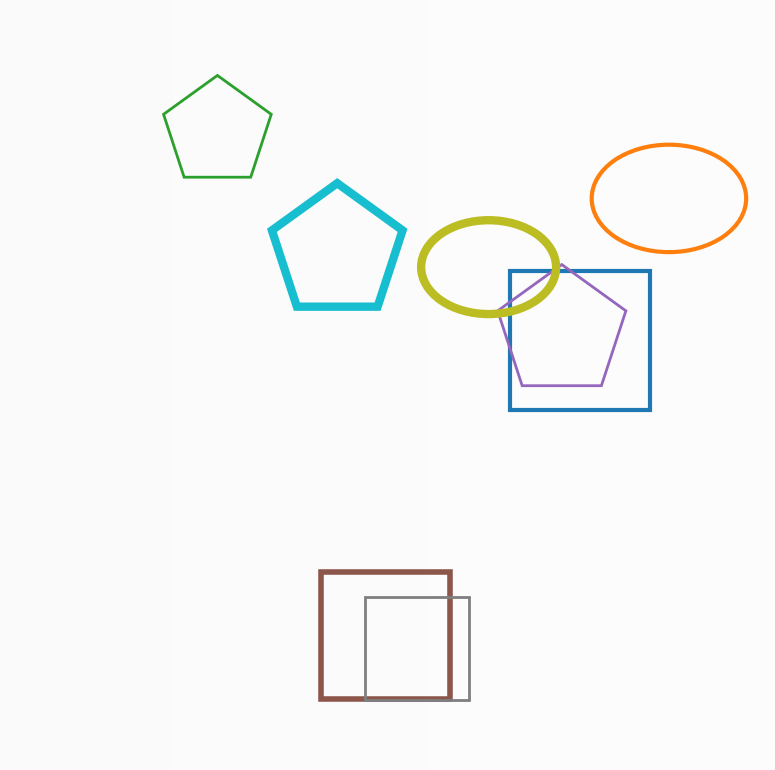[{"shape": "square", "thickness": 1.5, "radius": 0.45, "center": [0.748, 0.558]}, {"shape": "oval", "thickness": 1.5, "radius": 0.5, "center": [0.863, 0.742]}, {"shape": "pentagon", "thickness": 1, "radius": 0.37, "center": [0.281, 0.829]}, {"shape": "pentagon", "thickness": 1, "radius": 0.43, "center": [0.725, 0.569]}, {"shape": "square", "thickness": 2, "radius": 0.42, "center": [0.498, 0.175]}, {"shape": "square", "thickness": 1, "radius": 0.34, "center": [0.539, 0.158]}, {"shape": "oval", "thickness": 3, "radius": 0.44, "center": [0.63, 0.653]}, {"shape": "pentagon", "thickness": 3, "radius": 0.44, "center": [0.435, 0.673]}]